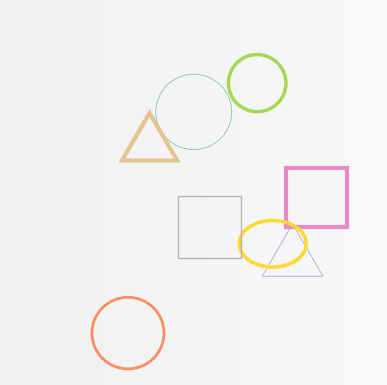[{"shape": "circle", "thickness": 0.5, "radius": 0.49, "center": [0.5, 0.709]}, {"shape": "circle", "thickness": 2, "radius": 0.47, "center": [0.33, 0.135]}, {"shape": "triangle", "thickness": 0.5, "radius": 0.45, "center": [0.755, 0.328]}, {"shape": "square", "thickness": 3, "radius": 0.39, "center": [0.817, 0.487]}, {"shape": "circle", "thickness": 2.5, "radius": 0.37, "center": [0.664, 0.784]}, {"shape": "oval", "thickness": 2.5, "radius": 0.43, "center": [0.704, 0.367]}, {"shape": "triangle", "thickness": 3, "radius": 0.41, "center": [0.386, 0.624]}, {"shape": "square", "thickness": 1, "radius": 0.41, "center": [0.541, 0.41]}]